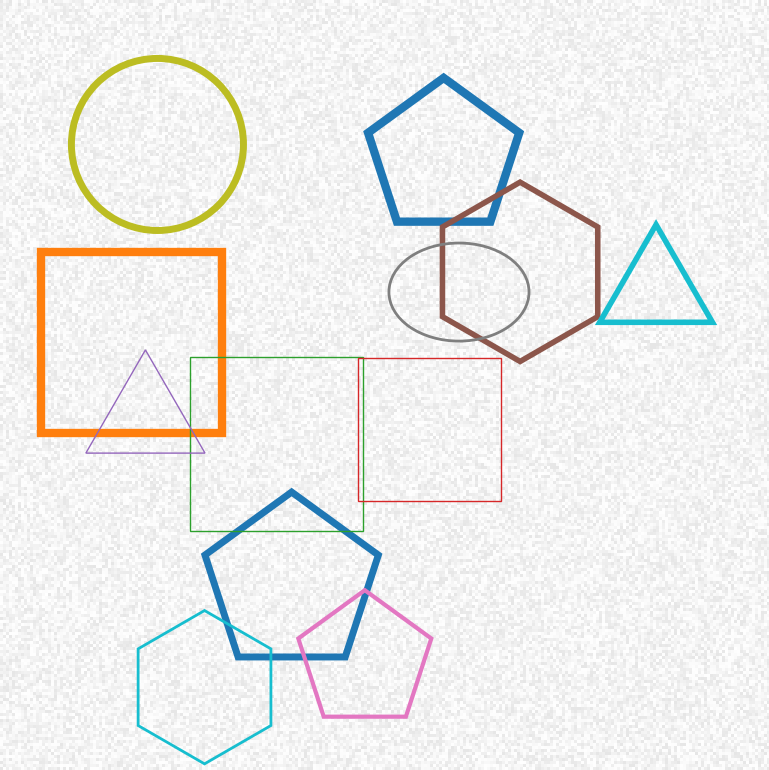[{"shape": "pentagon", "thickness": 3, "radius": 0.52, "center": [0.576, 0.796]}, {"shape": "pentagon", "thickness": 2.5, "radius": 0.59, "center": [0.379, 0.243]}, {"shape": "square", "thickness": 3, "radius": 0.59, "center": [0.171, 0.555]}, {"shape": "square", "thickness": 0.5, "radius": 0.56, "center": [0.36, 0.423]}, {"shape": "square", "thickness": 0.5, "radius": 0.46, "center": [0.558, 0.442]}, {"shape": "triangle", "thickness": 0.5, "radius": 0.45, "center": [0.189, 0.456]}, {"shape": "hexagon", "thickness": 2, "radius": 0.58, "center": [0.675, 0.647]}, {"shape": "pentagon", "thickness": 1.5, "radius": 0.45, "center": [0.474, 0.143]}, {"shape": "oval", "thickness": 1, "radius": 0.45, "center": [0.596, 0.621]}, {"shape": "circle", "thickness": 2.5, "radius": 0.56, "center": [0.204, 0.812]}, {"shape": "triangle", "thickness": 2, "radius": 0.42, "center": [0.852, 0.624]}, {"shape": "hexagon", "thickness": 1, "radius": 0.5, "center": [0.266, 0.108]}]